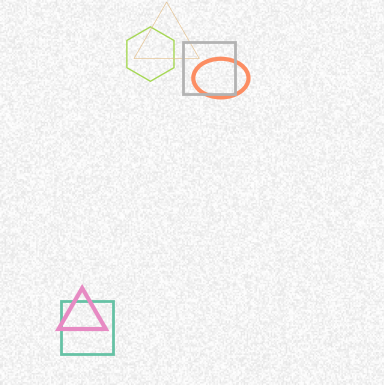[{"shape": "square", "thickness": 2, "radius": 0.34, "center": [0.226, 0.149]}, {"shape": "oval", "thickness": 3, "radius": 0.36, "center": [0.574, 0.797]}, {"shape": "triangle", "thickness": 3, "radius": 0.35, "center": [0.213, 0.181]}, {"shape": "hexagon", "thickness": 1, "radius": 0.35, "center": [0.391, 0.86]}, {"shape": "triangle", "thickness": 0.5, "radius": 0.49, "center": [0.433, 0.897]}, {"shape": "square", "thickness": 2, "radius": 0.34, "center": [0.542, 0.823]}]